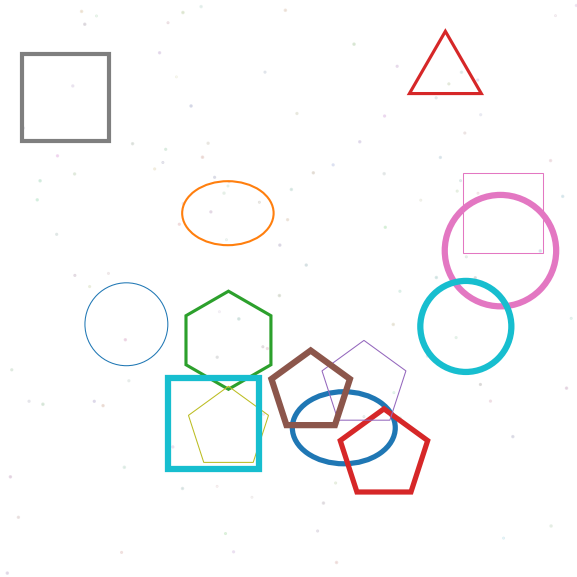[{"shape": "oval", "thickness": 2.5, "radius": 0.45, "center": [0.595, 0.258]}, {"shape": "circle", "thickness": 0.5, "radius": 0.36, "center": [0.219, 0.438]}, {"shape": "oval", "thickness": 1, "radius": 0.4, "center": [0.395, 0.63]}, {"shape": "hexagon", "thickness": 1.5, "radius": 0.42, "center": [0.396, 0.41]}, {"shape": "pentagon", "thickness": 2.5, "radius": 0.4, "center": [0.665, 0.212]}, {"shape": "triangle", "thickness": 1.5, "radius": 0.36, "center": [0.771, 0.873]}, {"shape": "pentagon", "thickness": 0.5, "radius": 0.38, "center": [0.63, 0.333]}, {"shape": "pentagon", "thickness": 3, "radius": 0.36, "center": [0.538, 0.321]}, {"shape": "circle", "thickness": 3, "radius": 0.48, "center": [0.867, 0.565]}, {"shape": "square", "thickness": 0.5, "radius": 0.34, "center": [0.871, 0.63]}, {"shape": "square", "thickness": 2, "radius": 0.37, "center": [0.113, 0.83]}, {"shape": "pentagon", "thickness": 0.5, "radius": 0.36, "center": [0.396, 0.257]}, {"shape": "circle", "thickness": 3, "radius": 0.39, "center": [0.807, 0.434]}, {"shape": "square", "thickness": 3, "radius": 0.39, "center": [0.37, 0.266]}]